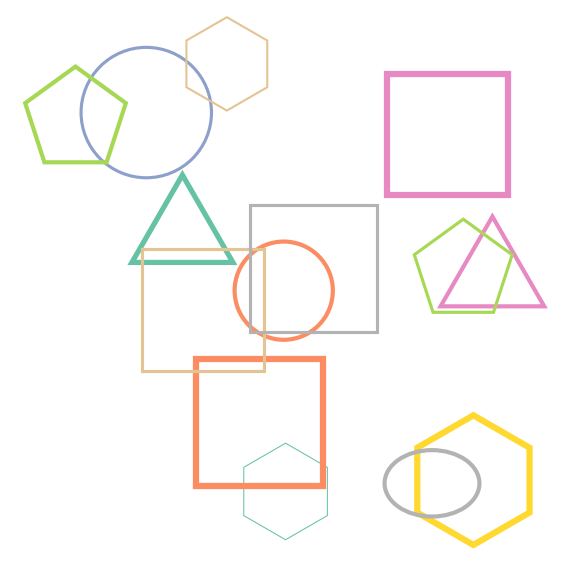[{"shape": "triangle", "thickness": 2.5, "radius": 0.5, "center": [0.316, 0.595]}, {"shape": "hexagon", "thickness": 0.5, "radius": 0.42, "center": [0.495, 0.148]}, {"shape": "square", "thickness": 3, "radius": 0.55, "center": [0.449, 0.268]}, {"shape": "circle", "thickness": 2, "radius": 0.43, "center": [0.491, 0.496]}, {"shape": "circle", "thickness": 1.5, "radius": 0.56, "center": [0.253, 0.804]}, {"shape": "triangle", "thickness": 2, "radius": 0.52, "center": [0.853, 0.521]}, {"shape": "square", "thickness": 3, "radius": 0.52, "center": [0.774, 0.767]}, {"shape": "pentagon", "thickness": 2, "radius": 0.46, "center": [0.131, 0.792]}, {"shape": "pentagon", "thickness": 1.5, "radius": 0.45, "center": [0.802, 0.53]}, {"shape": "hexagon", "thickness": 3, "radius": 0.56, "center": [0.82, 0.168]}, {"shape": "hexagon", "thickness": 1, "radius": 0.4, "center": [0.393, 0.889]}, {"shape": "square", "thickness": 1.5, "radius": 0.53, "center": [0.352, 0.462]}, {"shape": "square", "thickness": 1.5, "radius": 0.55, "center": [0.543, 0.534]}, {"shape": "oval", "thickness": 2, "radius": 0.41, "center": [0.748, 0.162]}]